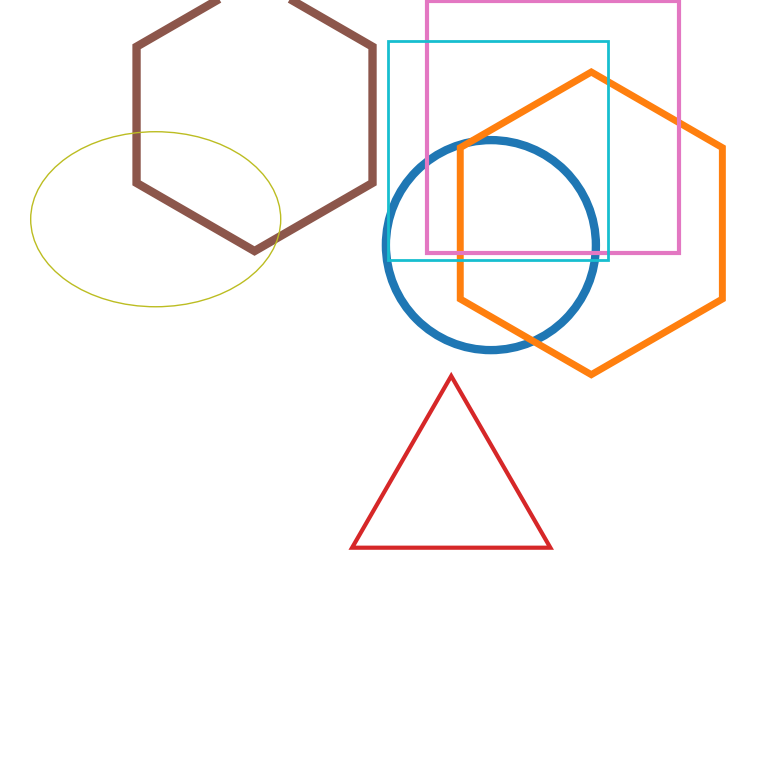[{"shape": "circle", "thickness": 3, "radius": 0.68, "center": [0.638, 0.682]}, {"shape": "hexagon", "thickness": 2.5, "radius": 0.98, "center": [0.768, 0.71]}, {"shape": "triangle", "thickness": 1.5, "radius": 0.74, "center": [0.586, 0.363]}, {"shape": "hexagon", "thickness": 3, "radius": 0.88, "center": [0.331, 0.851]}, {"shape": "square", "thickness": 1.5, "radius": 0.82, "center": [0.718, 0.835]}, {"shape": "oval", "thickness": 0.5, "radius": 0.81, "center": [0.202, 0.715]}, {"shape": "square", "thickness": 1, "radius": 0.71, "center": [0.647, 0.804]}]